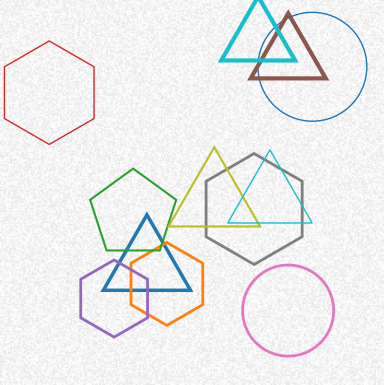[{"shape": "triangle", "thickness": 2.5, "radius": 0.65, "center": [0.382, 0.311]}, {"shape": "circle", "thickness": 1, "radius": 0.71, "center": [0.811, 0.827]}, {"shape": "hexagon", "thickness": 2, "radius": 0.54, "center": [0.433, 0.263]}, {"shape": "pentagon", "thickness": 1.5, "radius": 0.59, "center": [0.346, 0.445]}, {"shape": "hexagon", "thickness": 1, "radius": 0.67, "center": [0.128, 0.759]}, {"shape": "hexagon", "thickness": 2, "radius": 0.5, "center": [0.296, 0.225]}, {"shape": "triangle", "thickness": 3, "radius": 0.56, "center": [0.749, 0.853]}, {"shape": "circle", "thickness": 2, "radius": 0.59, "center": [0.748, 0.193]}, {"shape": "hexagon", "thickness": 2, "radius": 0.72, "center": [0.66, 0.457]}, {"shape": "triangle", "thickness": 1.5, "radius": 0.69, "center": [0.557, 0.48]}, {"shape": "triangle", "thickness": 1, "radius": 0.63, "center": [0.701, 0.484]}, {"shape": "triangle", "thickness": 3, "radius": 0.55, "center": [0.671, 0.898]}]